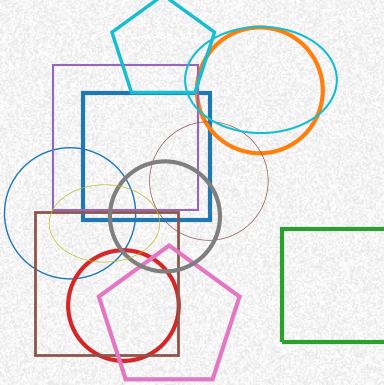[{"shape": "circle", "thickness": 1, "radius": 0.85, "center": [0.182, 0.446]}, {"shape": "square", "thickness": 3, "radius": 0.83, "center": [0.38, 0.593]}, {"shape": "circle", "thickness": 3, "radius": 0.82, "center": [0.675, 0.765]}, {"shape": "square", "thickness": 3, "radius": 0.73, "center": [0.879, 0.259]}, {"shape": "circle", "thickness": 3, "radius": 0.72, "center": [0.321, 0.206]}, {"shape": "square", "thickness": 1.5, "radius": 0.94, "center": [0.326, 0.643]}, {"shape": "circle", "thickness": 0.5, "radius": 0.77, "center": [0.543, 0.53]}, {"shape": "square", "thickness": 2, "radius": 0.93, "center": [0.277, 0.263]}, {"shape": "pentagon", "thickness": 3, "radius": 0.96, "center": [0.439, 0.17]}, {"shape": "circle", "thickness": 3, "radius": 0.71, "center": [0.428, 0.438]}, {"shape": "oval", "thickness": 0.5, "radius": 0.72, "center": [0.271, 0.42]}, {"shape": "oval", "thickness": 1.5, "radius": 0.99, "center": [0.678, 0.792]}, {"shape": "pentagon", "thickness": 2.5, "radius": 0.7, "center": [0.424, 0.873]}]